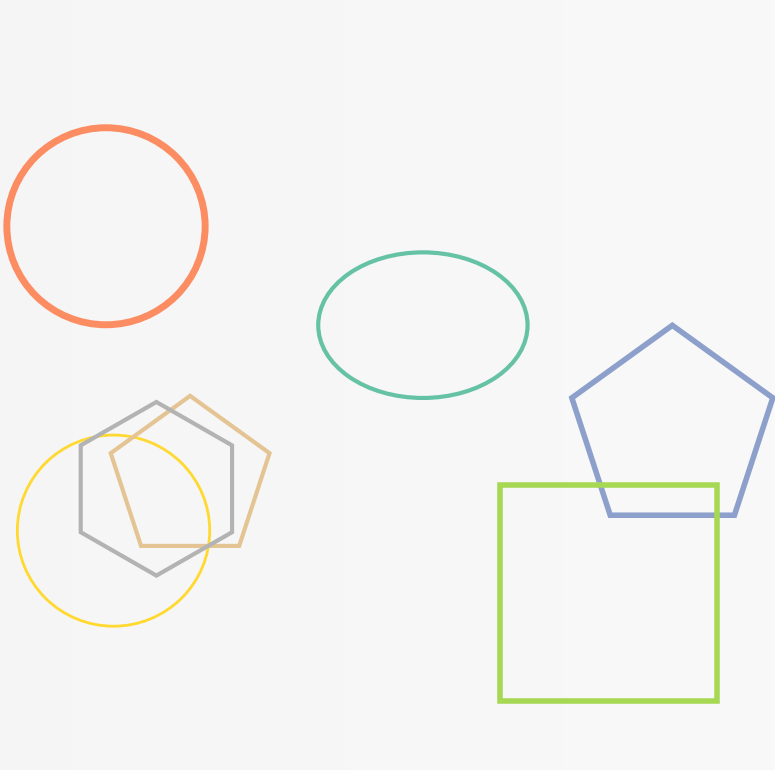[{"shape": "oval", "thickness": 1.5, "radius": 0.68, "center": [0.546, 0.578]}, {"shape": "circle", "thickness": 2.5, "radius": 0.64, "center": [0.137, 0.706]}, {"shape": "pentagon", "thickness": 2, "radius": 0.68, "center": [0.868, 0.441]}, {"shape": "square", "thickness": 2, "radius": 0.7, "center": [0.785, 0.23]}, {"shape": "circle", "thickness": 1, "radius": 0.62, "center": [0.146, 0.311]}, {"shape": "pentagon", "thickness": 1.5, "radius": 0.54, "center": [0.245, 0.378]}, {"shape": "hexagon", "thickness": 1.5, "radius": 0.56, "center": [0.202, 0.365]}]